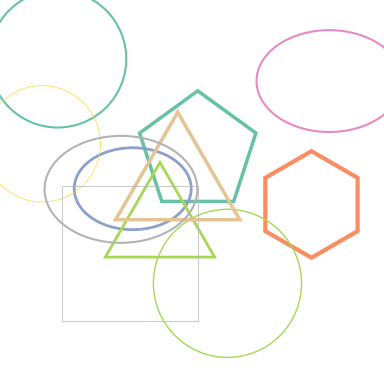[{"shape": "pentagon", "thickness": 2.5, "radius": 0.79, "center": [0.514, 0.605]}, {"shape": "circle", "thickness": 1.5, "radius": 0.89, "center": [0.15, 0.847]}, {"shape": "hexagon", "thickness": 3, "radius": 0.69, "center": [0.809, 0.469]}, {"shape": "oval", "thickness": 2, "radius": 0.76, "center": [0.345, 0.51]}, {"shape": "oval", "thickness": 1.5, "radius": 0.94, "center": [0.855, 0.789]}, {"shape": "circle", "thickness": 1, "radius": 0.96, "center": [0.591, 0.264]}, {"shape": "triangle", "thickness": 2, "radius": 0.82, "center": [0.416, 0.414]}, {"shape": "circle", "thickness": 0.5, "radius": 0.76, "center": [0.109, 0.626]}, {"shape": "triangle", "thickness": 2.5, "radius": 0.93, "center": [0.462, 0.522]}, {"shape": "oval", "thickness": 1.5, "radius": 0.99, "center": [0.314, 0.508]}, {"shape": "square", "thickness": 0.5, "radius": 0.88, "center": [0.337, 0.342]}]